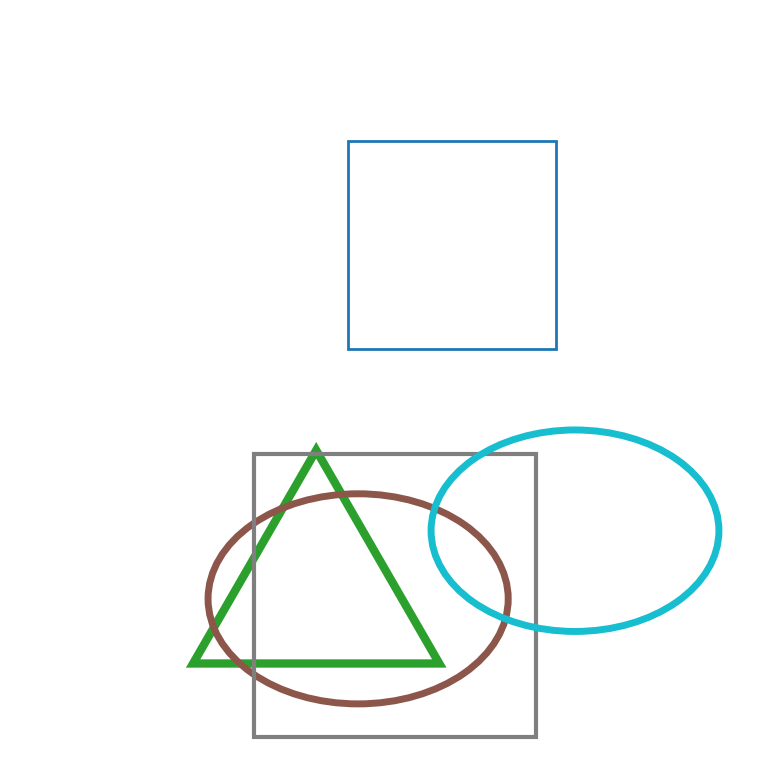[{"shape": "square", "thickness": 1, "radius": 0.68, "center": [0.587, 0.681]}, {"shape": "triangle", "thickness": 3, "radius": 0.92, "center": [0.411, 0.231]}, {"shape": "oval", "thickness": 2.5, "radius": 0.97, "center": [0.465, 0.222]}, {"shape": "square", "thickness": 1.5, "radius": 0.92, "center": [0.513, 0.227]}, {"shape": "oval", "thickness": 2.5, "radius": 0.93, "center": [0.747, 0.311]}]